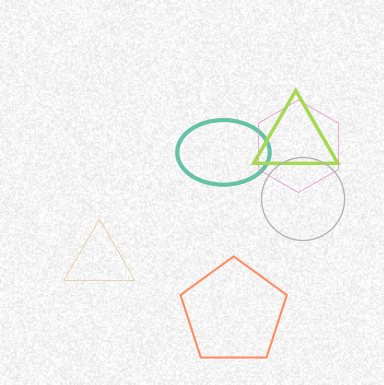[{"shape": "oval", "thickness": 3, "radius": 0.6, "center": [0.58, 0.604]}, {"shape": "pentagon", "thickness": 1.5, "radius": 0.73, "center": [0.607, 0.189]}, {"shape": "hexagon", "thickness": 0.5, "radius": 0.6, "center": [0.775, 0.62]}, {"shape": "triangle", "thickness": 2.5, "radius": 0.63, "center": [0.768, 0.639]}, {"shape": "triangle", "thickness": 0.5, "radius": 0.53, "center": [0.258, 0.325]}, {"shape": "circle", "thickness": 1, "radius": 0.54, "center": [0.787, 0.483]}]